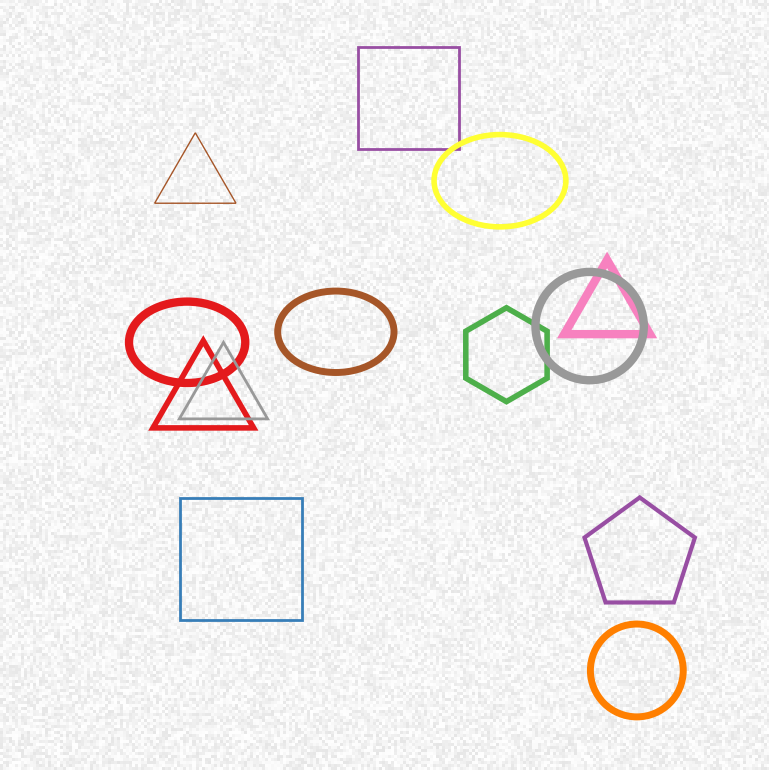[{"shape": "triangle", "thickness": 2, "radius": 0.38, "center": [0.264, 0.482]}, {"shape": "oval", "thickness": 3, "radius": 0.38, "center": [0.243, 0.555]}, {"shape": "square", "thickness": 1, "radius": 0.4, "center": [0.313, 0.274]}, {"shape": "hexagon", "thickness": 2, "radius": 0.3, "center": [0.658, 0.539]}, {"shape": "pentagon", "thickness": 1.5, "radius": 0.38, "center": [0.831, 0.279]}, {"shape": "square", "thickness": 1, "radius": 0.33, "center": [0.53, 0.873]}, {"shape": "circle", "thickness": 2.5, "radius": 0.3, "center": [0.827, 0.129]}, {"shape": "oval", "thickness": 2, "radius": 0.43, "center": [0.649, 0.765]}, {"shape": "oval", "thickness": 2.5, "radius": 0.38, "center": [0.436, 0.569]}, {"shape": "triangle", "thickness": 0.5, "radius": 0.3, "center": [0.254, 0.767]}, {"shape": "triangle", "thickness": 3, "radius": 0.32, "center": [0.788, 0.598]}, {"shape": "circle", "thickness": 3, "radius": 0.35, "center": [0.766, 0.577]}, {"shape": "triangle", "thickness": 1, "radius": 0.33, "center": [0.29, 0.489]}]